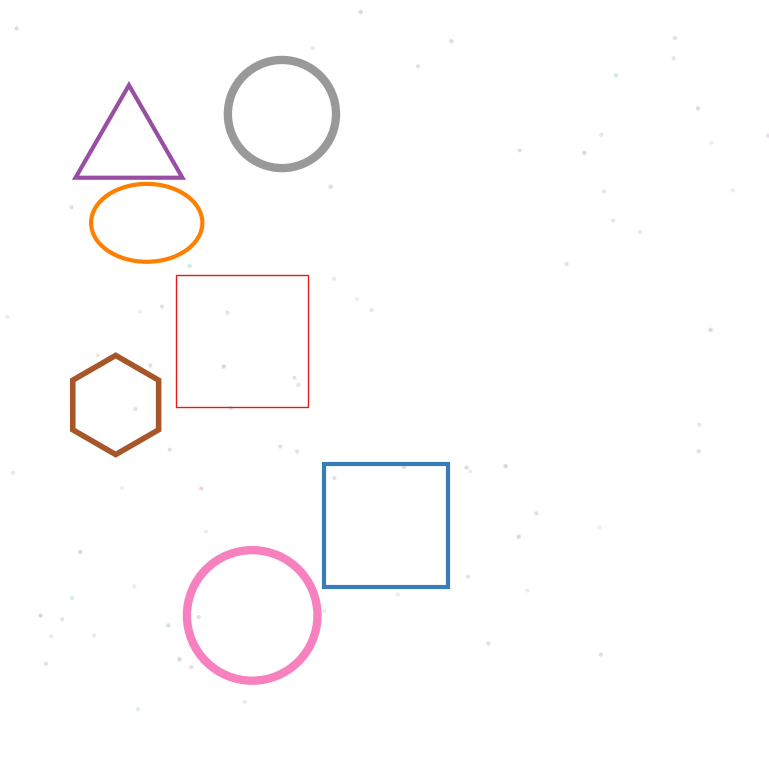[{"shape": "square", "thickness": 0.5, "radius": 0.43, "center": [0.314, 0.557]}, {"shape": "square", "thickness": 1.5, "radius": 0.4, "center": [0.501, 0.318]}, {"shape": "triangle", "thickness": 1.5, "radius": 0.4, "center": [0.167, 0.809]}, {"shape": "oval", "thickness": 1.5, "radius": 0.36, "center": [0.191, 0.711]}, {"shape": "hexagon", "thickness": 2, "radius": 0.32, "center": [0.15, 0.474]}, {"shape": "circle", "thickness": 3, "radius": 0.42, "center": [0.328, 0.201]}, {"shape": "circle", "thickness": 3, "radius": 0.35, "center": [0.366, 0.852]}]